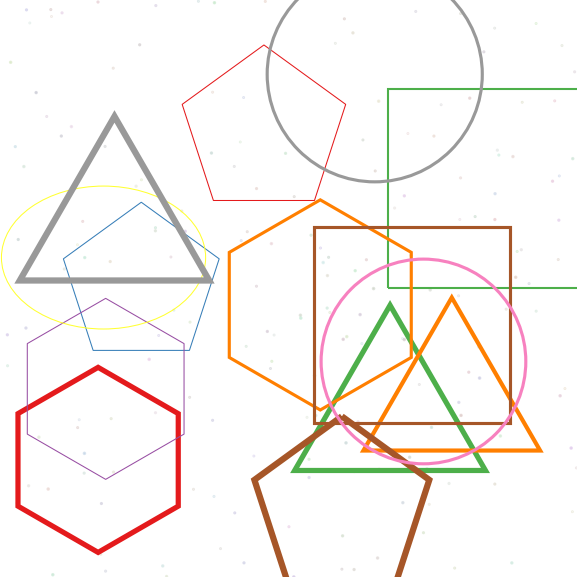[{"shape": "hexagon", "thickness": 2.5, "radius": 0.8, "center": [0.17, 0.203]}, {"shape": "pentagon", "thickness": 0.5, "radius": 0.74, "center": [0.457, 0.772]}, {"shape": "pentagon", "thickness": 0.5, "radius": 0.71, "center": [0.245, 0.507]}, {"shape": "triangle", "thickness": 2.5, "radius": 0.95, "center": [0.675, 0.28]}, {"shape": "square", "thickness": 1, "radius": 0.86, "center": [0.844, 0.672]}, {"shape": "hexagon", "thickness": 0.5, "radius": 0.78, "center": [0.183, 0.326]}, {"shape": "hexagon", "thickness": 1.5, "radius": 0.91, "center": [0.555, 0.471]}, {"shape": "triangle", "thickness": 2, "radius": 0.88, "center": [0.782, 0.307]}, {"shape": "oval", "thickness": 0.5, "radius": 0.88, "center": [0.179, 0.553]}, {"shape": "square", "thickness": 1.5, "radius": 0.85, "center": [0.713, 0.437]}, {"shape": "pentagon", "thickness": 3, "radius": 0.8, "center": [0.592, 0.119]}, {"shape": "circle", "thickness": 1.5, "radius": 0.89, "center": [0.733, 0.373]}, {"shape": "triangle", "thickness": 3, "radius": 0.95, "center": [0.198, 0.608]}, {"shape": "circle", "thickness": 1.5, "radius": 0.93, "center": [0.649, 0.871]}]